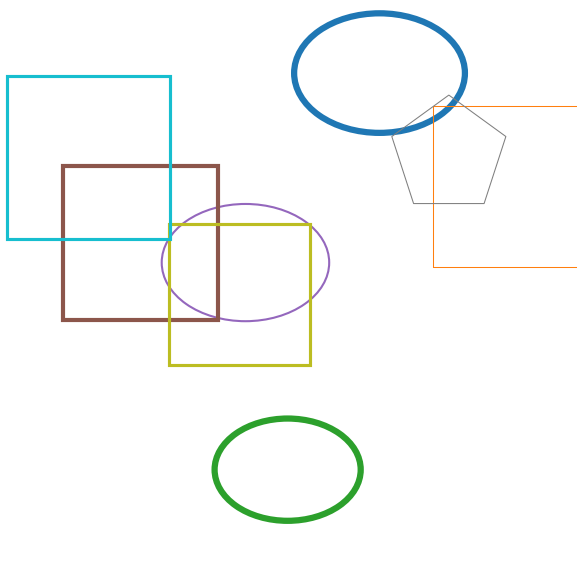[{"shape": "oval", "thickness": 3, "radius": 0.74, "center": [0.657, 0.873]}, {"shape": "square", "thickness": 0.5, "radius": 0.69, "center": [0.889, 0.676]}, {"shape": "oval", "thickness": 3, "radius": 0.63, "center": [0.498, 0.186]}, {"shape": "oval", "thickness": 1, "radius": 0.73, "center": [0.425, 0.544]}, {"shape": "square", "thickness": 2, "radius": 0.67, "center": [0.243, 0.578]}, {"shape": "pentagon", "thickness": 0.5, "radius": 0.52, "center": [0.777, 0.731]}, {"shape": "square", "thickness": 1.5, "radius": 0.61, "center": [0.414, 0.489]}, {"shape": "square", "thickness": 1.5, "radius": 0.71, "center": [0.153, 0.727]}]